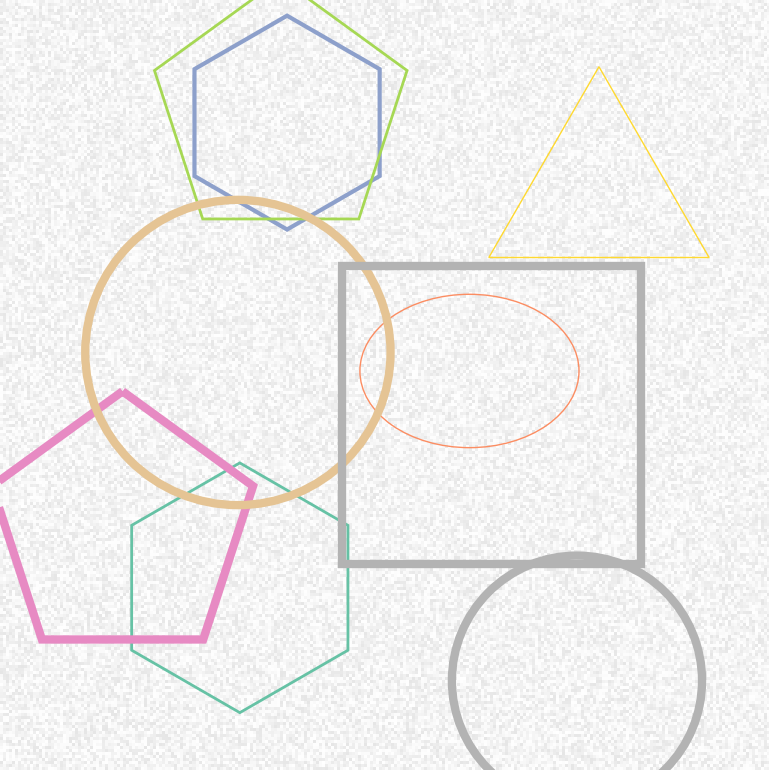[{"shape": "hexagon", "thickness": 1, "radius": 0.81, "center": [0.311, 0.237]}, {"shape": "oval", "thickness": 0.5, "radius": 0.71, "center": [0.61, 0.518]}, {"shape": "hexagon", "thickness": 1.5, "radius": 0.69, "center": [0.373, 0.841]}, {"shape": "pentagon", "thickness": 3, "radius": 0.89, "center": [0.159, 0.314]}, {"shape": "pentagon", "thickness": 1, "radius": 0.86, "center": [0.365, 0.855]}, {"shape": "triangle", "thickness": 0.5, "radius": 0.83, "center": [0.778, 0.748]}, {"shape": "circle", "thickness": 3, "radius": 0.99, "center": [0.309, 0.542]}, {"shape": "square", "thickness": 3, "radius": 0.97, "center": [0.638, 0.461]}, {"shape": "circle", "thickness": 3, "radius": 0.81, "center": [0.749, 0.116]}]